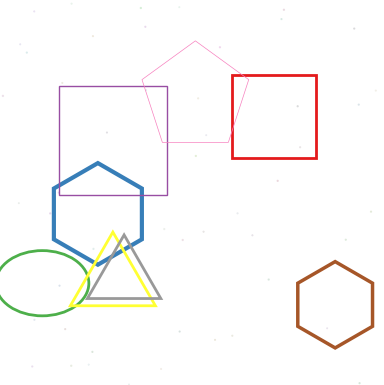[{"shape": "square", "thickness": 2, "radius": 0.54, "center": [0.713, 0.697]}, {"shape": "hexagon", "thickness": 3, "radius": 0.66, "center": [0.254, 0.444]}, {"shape": "oval", "thickness": 2, "radius": 0.61, "center": [0.11, 0.264]}, {"shape": "square", "thickness": 1, "radius": 0.7, "center": [0.293, 0.634]}, {"shape": "triangle", "thickness": 2, "radius": 0.64, "center": [0.293, 0.27]}, {"shape": "hexagon", "thickness": 2.5, "radius": 0.56, "center": [0.871, 0.208]}, {"shape": "pentagon", "thickness": 0.5, "radius": 0.73, "center": [0.507, 0.748]}, {"shape": "triangle", "thickness": 2, "radius": 0.55, "center": [0.322, 0.28]}]